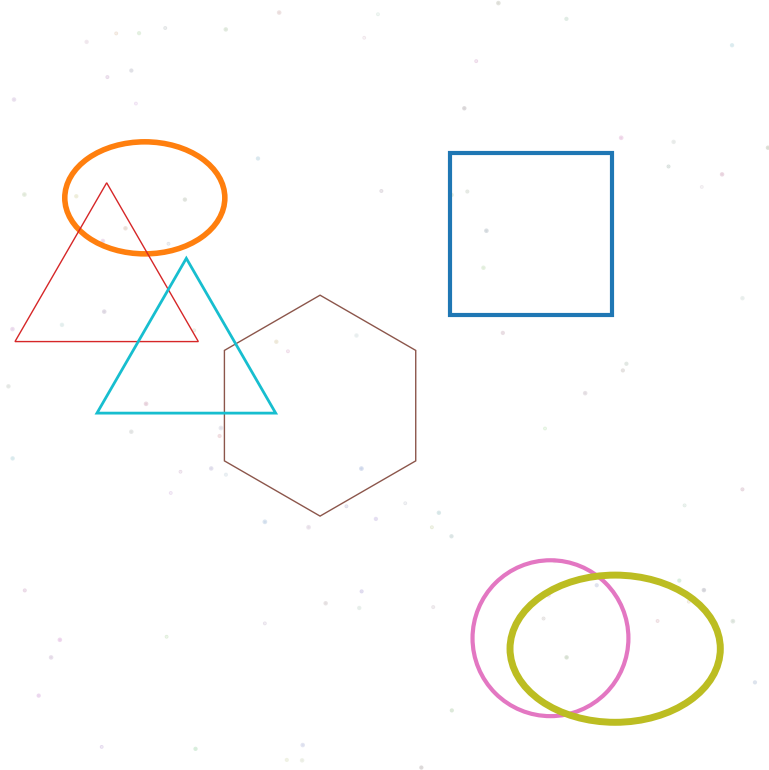[{"shape": "square", "thickness": 1.5, "radius": 0.53, "center": [0.69, 0.696]}, {"shape": "oval", "thickness": 2, "radius": 0.52, "center": [0.188, 0.743]}, {"shape": "triangle", "thickness": 0.5, "radius": 0.69, "center": [0.139, 0.625]}, {"shape": "hexagon", "thickness": 0.5, "radius": 0.72, "center": [0.416, 0.473]}, {"shape": "circle", "thickness": 1.5, "radius": 0.51, "center": [0.715, 0.171]}, {"shape": "oval", "thickness": 2.5, "radius": 0.68, "center": [0.799, 0.158]}, {"shape": "triangle", "thickness": 1, "radius": 0.67, "center": [0.242, 0.53]}]